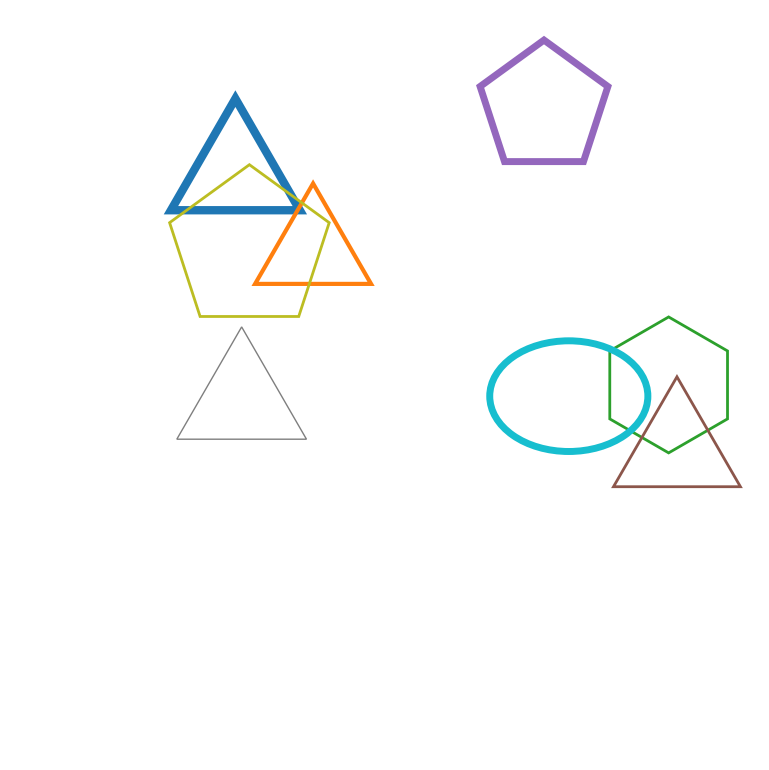[{"shape": "triangle", "thickness": 3, "radius": 0.48, "center": [0.306, 0.775]}, {"shape": "triangle", "thickness": 1.5, "radius": 0.43, "center": [0.407, 0.675]}, {"shape": "hexagon", "thickness": 1, "radius": 0.44, "center": [0.868, 0.5]}, {"shape": "pentagon", "thickness": 2.5, "radius": 0.44, "center": [0.706, 0.861]}, {"shape": "triangle", "thickness": 1, "radius": 0.48, "center": [0.879, 0.415]}, {"shape": "triangle", "thickness": 0.5, "radius": 0.49, "center": [0.314, 0.478]}, {"shape": "pentagon", "thickness": 1, "radius": 0.54, "center": [0.324, 0.677]}, {"shape": "oval", "thickness": 2.5, "radius": 0.51, "center": [0.739, 0.486]}]